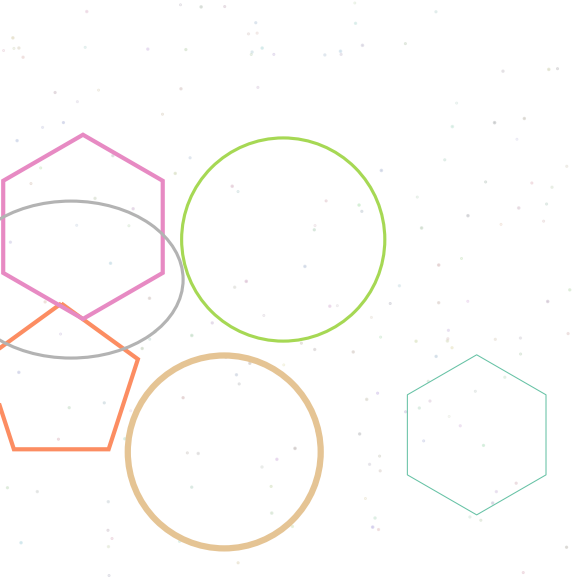[{"shape": "hexagon", "thickness": 0.5, "radius": 0.69, "center": [0.825, 0.246]}, {"shape": "pentagon", "thickness": 2, "radius": 0.7, "center": [0.106, 0.334]}, {"shape": "hexagon", "thickness": 2, "radius": 0.8, "center": [0.144, 0.606]}, {"shape": "circle", "thickness": 1.5, "radius": 0.88, "center": [0.49, 0.584]}, {"shape": "circle", "thickness": 3, "radius": 0.84, "center": [0.388, 0.217]}, {"shape": "oval", "thickness": 1.5, "radius": 0.97, "center": [0.123, 0.515]}]